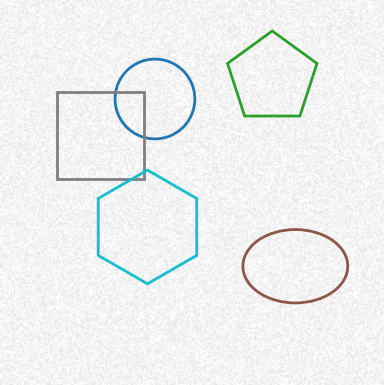[{"shape": "circle", "thickness": 2, "radius": 0.52, "center": [0.402, 0.743]}, {"shape": "pentagon", "thickness": 2, "radius": 0.61, "center": [0.707, 0.797]}, {"shape": "oval", "thickness": 2, "radius": 0.68, "center": [0.767, 0.308]}, {"shape": "square", "thickness": 2, "radius": 0.56, "center": [0.262, 0.648]}, {"shape": "hexagon", "thickness": 2, "radius": 0.74, "center": [0.383, 0.411]}]